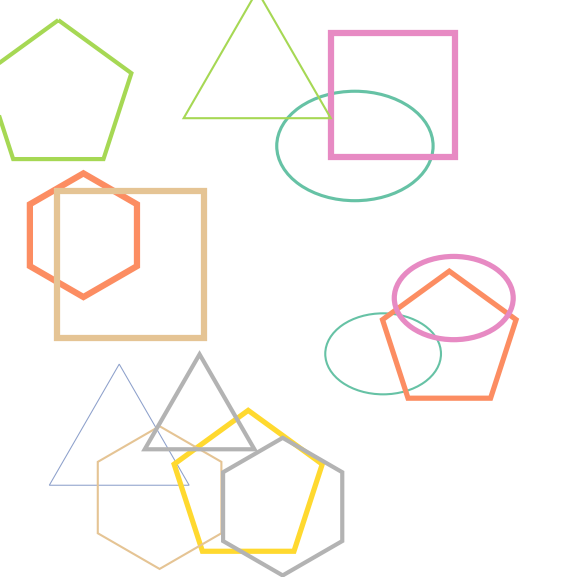[{"shape": "oval", "thickness": 1, "radius": 0.5, "center": [0.663, 0.386]}, {"shape": "oval", "thickness": 1.5, "radius": 0.68, "center": [0.615, 0.746]}, {"shape": "pentagon", "thickness": 2.5, "radius": 0.61, "center": [0.778, 0.408]}, {"shape": "hexagon", "thickness": 3, "radius": 0.54, "center": [0.144, 0.592]}, {"shape": "triangle", "thickness": 0.5, "radius": 0.7, "center": [0.206, 0.229]}, {"shape": "square", "thickness": 3, "radius": 0.54, "center": [0.681, 0.834]}, {"shape": "oval", "thickness": 2.5, "radius": 0.51, "center": [0.786, 0.483]}, {"shape": "triangle", "thickness": 1, "radius": 0.74, "center": [0.445, 0.868]}, {"shape": "pentagon", "thickness": 2, "radius": 0.67, "center": [0.101, 0.831]}, {"shape": "pentagon", "thickness": 2.5, "radius": 0.67, "center": [0.43, 0.154]}, {"shape": "hexagon", "thickness": 1, "radius": 0.62, "center": [0.276, 0.138]}, {"shape": "square", "thickness": 3, "radius": 0.64, "center": [0.226, 0.541]}, {"shape": "triangle", "thickness": 2, "radius": 0.55, "center": [0.346, 0.276]}, {"shape": "hexagon", "thickness": 2, "radius": 0.6, "center": [0.489, 0.122]}]